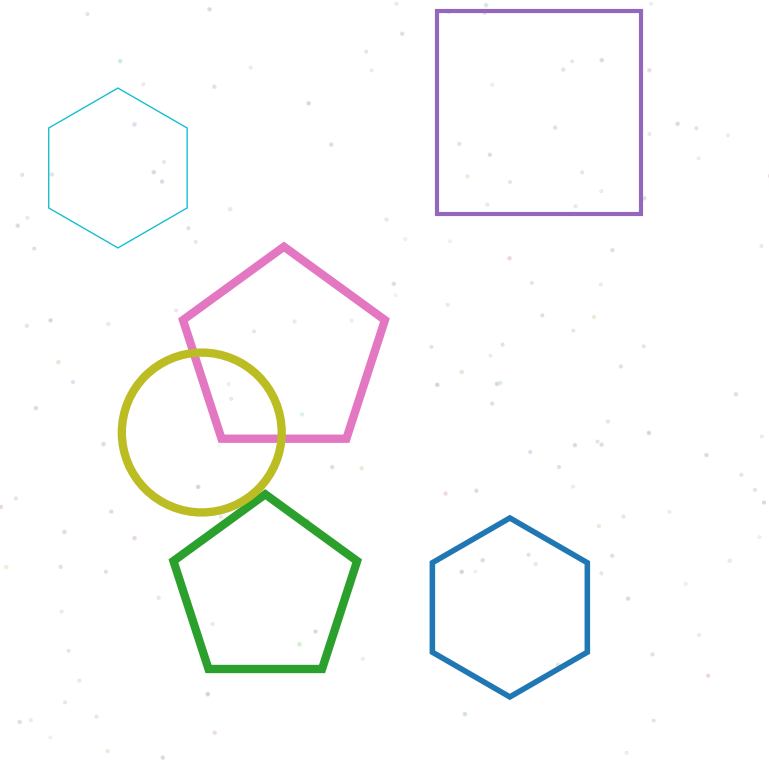[{"shape": "hexagon", "thickness": 2, "radius": 0.58, "center": [0.662, 0.211]}, {"shape": "pentagon", "thickness": 3, "radius": 0.63, "center": [0.345, 0.233]}, {"shape": "square", "thickness": 1.5, "radius": 0.66, "center": [0.699, 0.854]}, {"shape": "pentagon", "thickness": 3, "radius": 0.69, "center": [0.369, 0.542]}, {"shape": "circle", "thickness": 3, "radius": 0.52, "center": [0.262, 0.438]}, {"shape": "hexagon", "thickness": 0.5, "radius": 0.52, "center": [0.153, 0.782]}]